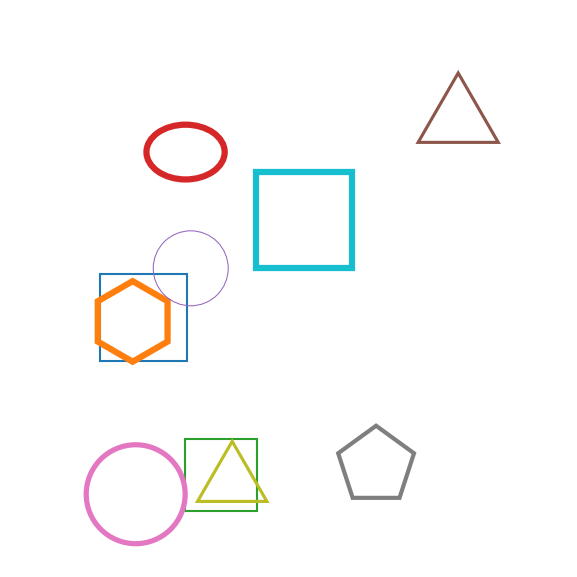[{"shape": "square", "thickness": 1, "radius": 0.38, "center": [0.248, 0.45]}, {"shape": "hexagon", "thickness": 3, "radius": 0.35, "center": [0.23, 0.443]}, {"shape": "square", "thickness": 1, "radius": 0.31, "center": [0.383, 0.177]}, {"shape": "oval", "thickness": 3, "radius": 0.34, "center": [0.321, 0.736]}, {"shape": "circle", "thickness": 0.5, "radius": 0.32, "center": [0.33, 0.535]}, {"shape": "triangle", "thickness": 1.5, "radius": 0.4, "center": [0.793, 0.793]}, {"shape": "circle", "thickness": 2.5, "radius": 0.43, "center": [0.235, 0.143]}, {"shape": "pentagon", "thickness": 2, "radius": 0.35, "center": [0.651, 0.193]}, {"shape": "triangle", "thickness": 1.5, "radius": 0.35, "center": [0.402, 0.166]}, {"shape": "square", "thickness": 3, "radius": 0.42, "center": [0.526, 0.618]}]